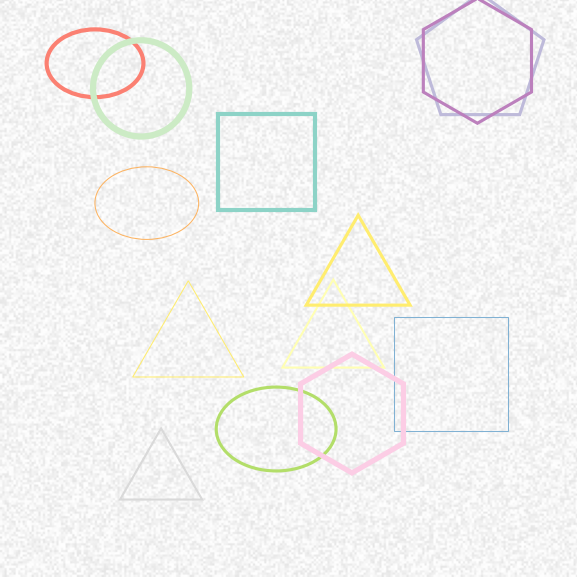[{"shape": "square", "thickness": 2, "radius": 0.42, "center": [0.462, 0.719]}, {"shape": "triangle", "thickness": 1, "radius": 0.51, "center": [0.577, 0.413]}, {"shape": "pentagon", "thickness": 1.5, "radius": 0.58, "center": [0.832, 0.895]}, {"shape": "oval", "thickness": 2, "radius": 0.42, "center": [0.165, 0.89]}, {"shape": "square", "thickness": 0.5, "radius": 0.49, "center": [0.782, 0.352]}, {"shape": "oval", "thickness": 0.5, "radius": 0.45, "center": [0.254, 0.647]}, {"shape": "oval", "thickness": 1.5, "radius": 0.52, "center": [0.478, 0.256]}, {"shape": "hexagon", "thickness": 2.5, "radius": 0.51, "center": [0.61, 0.283]}, {"shape": "triangle", "thickness": 1, "radius": 0.41, "center": [0.279, 0.175]}, {"shape": "hexagon", "thickness": 1.5, "radius": 0.54, "center": [0.827, 0.894]}, {"shape": "circle", "thickness": 3, "radius": 0.42, "center": [0.244, 0.846]}, {"shape": "triangle", "thickness": 1.5, "radius": 0.52, "center": [0.62, 0.523]}, {"shape": "triangle", "thickness": 0.5, "radius": 0.56, "center": [0.326, 0.402]}]